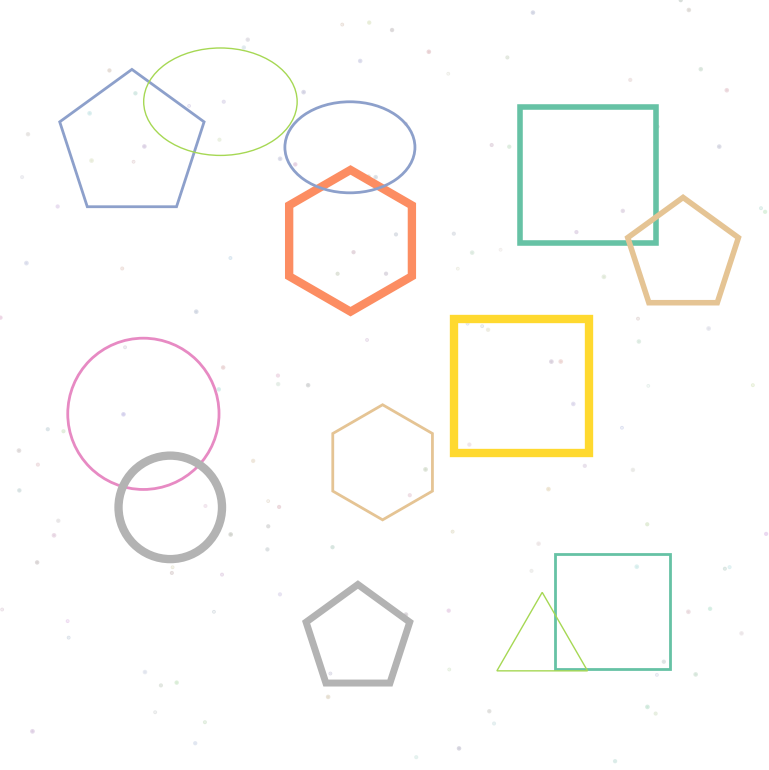[{"shape": "square", "thickness": 2, "radius": 0.44, "center": [0.764, 0.772]}, {"shape": "square", "thickness": 1, "radius": 0.37, "center": [0.796, 0.206]}, {"shape": "hexagon", "thickness": 3, "radius": 0.46, "center": [0.455, 0.687]}, {"shape": "pentagon", "thickness": 1, "radius": 0.49, "center": [0.171, 0.811]}, {"shape": "oval", "thickness": 1, "radius": 0.42, "center": [0.454, 0.809]}, {"shape": "circle", "thickness": 1, "radius": 0.49, "center": [0.186, 0.463]}, {"shape": "triangle", "thickness": 0.5, "radius": 0.34, "center": [0.704, 0.163]}, {"shape": "oval", "thickness": 0.5, "radius": 0.5, "center": [0.286, 0.868]}, {"shape": "square", "thickness": 3, "radius": 0.44, "center": [0.678, 0.499]}, {"shape": "hexagon", "thickness": 1, "radius": 0.37, "center": [0.497, 0.4]}, {"shape": "pentagon", "thickness": 2, "radius": 0.38, "center": [0.887, 0.668]}, {"shape": "pentagon", "thickness": 2.5, "radius": 0.35, "center": [0.465, 0.17]}, {"shape": "circle", "thickness": 3, "radius": 0.34, "center": [0.221, 0.341]}]